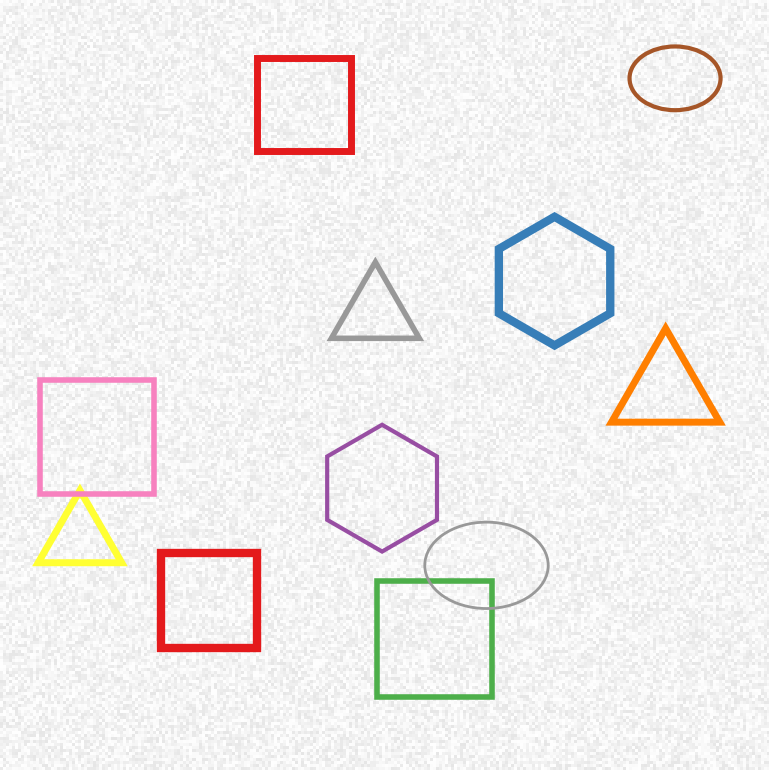[{"shape": "square", "thickness": 3, "radius": 0.31, "center": [0.271, 0.22]}, {"shape": "square", "thickness": 2.5, "radius": 0.3, "center": [0.395, 0.864]}, {"shape": "hexagon", "thickness": 3, "radius": 0.42, "center": [0.72, 0.635]}, {"shape": "square", "thickness": 2, "radius": 0.38, "center": [0.564, 0.17]}, {"shape": "hexagon", "thickness": 1.5, "radius": 0.41, "center": [0.496, 0.366]}, {"shape": "triangle", "thickness": 2.5, "radius": 0.41, "center": [0.864, 0.492]}, {"shape": "triangle", "thickness": 2.5, "radius": 0.31, "center": [0.104, 0.3]}, {"shape": "oval", "thickness": 1.5, "radius": 0.3, "center": [0.877, 0.898]}, {"shape": "square", "thickness": 2, "radius": 0.37, "center": [0.126, 0.433]}, {"shape": "oval", "thickness": 1, "radius": 0.4, "center": [0.632, 0.266]}, {"shape": "triangle", "thickness": 2, "radius": 0.33, "center": [0.487, 0.594]}]